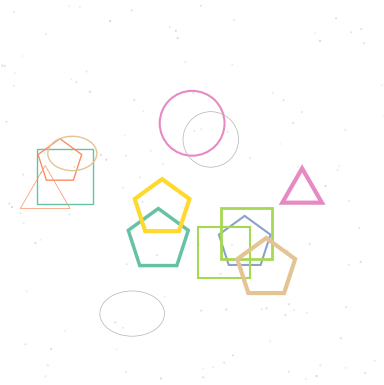[{"shape": "pentagon", "thickness": 2.5, "radius": 0.41, "center": [0.411, 0.376]}, {"shape": "square", "thickness": 1, "radius": 0.36, "center": [0.169, 0.542]}, {"shape": "triangle", "thickness": 0.5, "radius": 0.37, "center": [0.117, 0.496]}, {"shape": "pentagon", "thickness": 1, "radius": 0.3, "center": [0.156, 0.58]}, {"shape": "pentagon", "thickness": 1.5, "radius": 0.35, "center": [0.635, 0.369]}, {"shape": "triangle", "thickness": 3, "radius": 0.3, "center": [0.785, 0.503]}, {"shape": "circle", "thickness": 1.5, "radius": 0.42, "center": [0.499, 0.68]}, {"shape": "square", "thickness": 1.5, "radius": 0.33, "center": [0.582, 0.345]}, {"shape": "square", "thickness": 2, "radius": 0.33, "center": [0.64, 0.393]}, {"shape": "pentagon", "thickness": 3, "radius": 0.37, "center": [0.421, 0.46]}, {"shape": "pentagon", "thickness": 3, "radius": 0.4, "center": [0.691, 0.303]}, {"shape": "oval", "thickness": 1, "radius": 0.32, "center": [0.188, 0.601]}, {"shape": "oval", "thickness": 0.5, "radius": 0.42, "center": [0.343, 0.186]}, {"shape": "circle", "thickness": 0.5, "radius": 0.36, "center": [0.548, 0.638]}]